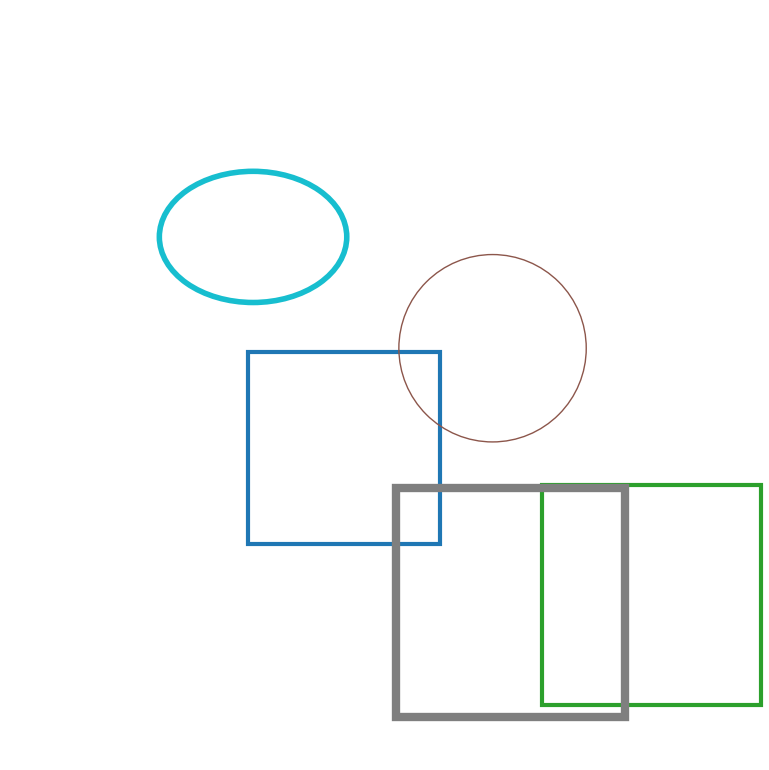[{"shape": "square", "thickness": 1.5, "radius": 0.62, "center": [0.447, 0.418]}, {"shape": "square", "thickness": 1.5, "radius": 0.71, "center": [0.846, 0.227]}, {"shape": "circle", "thickness": 0.5, "radius": 0.61, "center": [0.64, 0.548]}, {"shape": "square", "thickness": 3, "radius": 0.74, "center": [0.663, 0.217]}, {"shape": "oval", "thickness": 2, "radius": 0.61, "center": [0.329, 0.692]}]